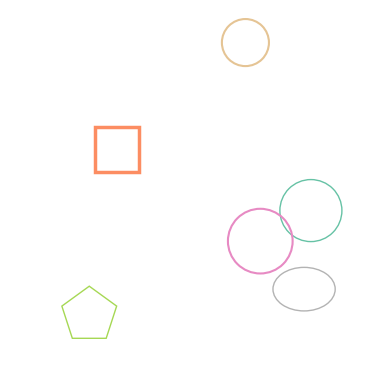[{"shape": "circle", "thickness": 1, "radius": 0.4, "center": [0.808, 0.453]}, {"shape": "square", "thickness": 2.5, "radius": 0.29, "center": [0.304, 0.612]}, {"shape": "circle", "thickness": 1.5, "radius": 0.42, "center": [0.676, 0.374]}, {"shape": "pentagon", "thickness": 1, "radius": 0.37, "center": [0.232, 0.182]}, {"shape": "circle", "thickness": 1.5, "radius": 0.31, "center": [0.637, 0.889]}, {"shape": "oval", "thickness": 1, "radius": 0.4, "center": [0.79, 0.249]}]